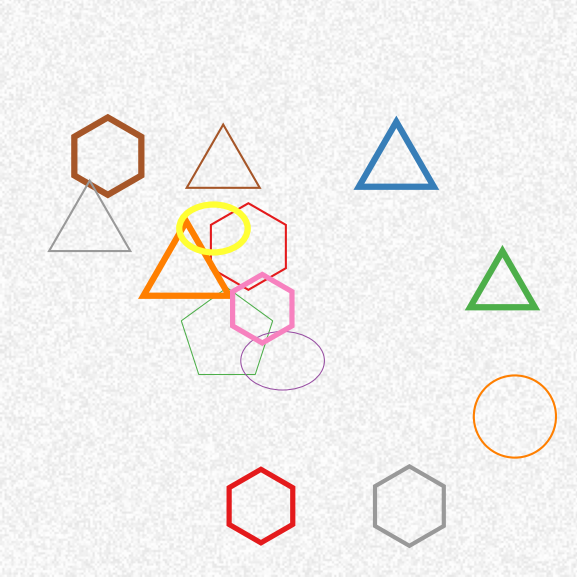[{"shape": "hexagon", "thickness": 1, "radius": 0.37, "center": [0.43, 0.572]}, {"shape": "hexagon", "thickness": 2.5, "radius": 0.32, "center": [0.452, 0.123]}, {"shape": "triangle", "thickness": 3, "radius": 0.37, "center": [0.686, 0.713]}, {"shape": "triangle", "thickness": 3, "radius": 0.32, "center": [0.87, 0.499]}, {"shape": "pentagon", "thickness": 0.5, "radius": 0.42, "center": [0.393, 0.418]}, {"shape": "oval", "thickness": 0.5, "radius": 0.36, "center": [0.489, 0.374]}, {"shape": "triangle", "thickness": 3, "radius": 0.43, "center": [0.323, 0.53]}, {"shape": "circle", "thickness": 1, "radius": 0.36, "center": [0.892, 0.278]}, {"shape": "oval", "thickness": 3, "radius": 0.3, "center": [0.37, 0.603]}, {"shape": "triangle", "thickness": 1, "radius": 0.37, "center": [0.387, 0.71]}, {"shape": "hexagon", "thickness": 3, "radius": 0.34, "center": [0.187, 0.729]}, {"shape": "hexagon", "thickness": 2.5, "radius": 0.3, "center": [0.454, 0.464]}, {"shape": "triangle", "thickness": 1, "radius": 0.41, "center": [0.155, 0.605]}, {"shape": "hexagon", "thickness": 2, "radius": 0.34, "center": [0.709, 0.123]}]